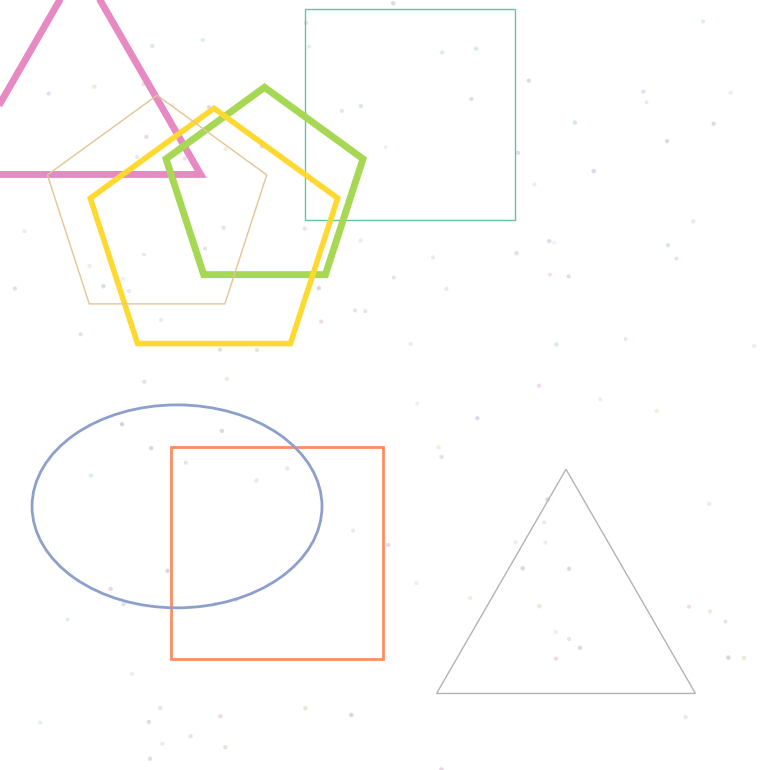[{"shape": "square", "thickness": 0.5, "radius": 0.68, "center": [0.533, 0.851]}, {"shape": "square", "thickness": 1, "radius": 0.69, "center": [0.359, 0.282]}, {"shape": "oval", "thickness": 1, "radius": 0.94, "center": [0.23, 0.342]}, {"shape": "triangle", "thickness": 2.5, "radius": 0.91, "center": [0.104, 0.864]}, {"shape": "pentagon", "thickness": 2.5, "radius": 0.67, "center": [0.344, 0.752]}, {"shape": "pentagon", "thickness": 2, "radius": 0.84, "center": [0.278, 0.69]}, {"shape": "pentagon", "thickness": 0.5, "radius": 0.75, "center": [0.204, 0.727]}, {"shape": "triangle", "thickness": 0.5, "radius": 0.97, "center": [0.735, 0.196]}]